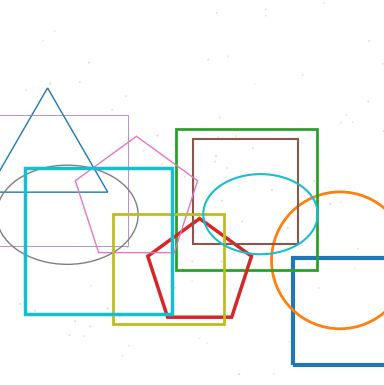[{"shape": "square", "thickness": 3, "radius": 0.69, "center": [0.899, 0.191]}, {"shape": "triangle", "thickness": 1, "radius": 0.9, "center": [0.124, 0.591]}, {"shape": "circle", "thickness": 2, "radius": 0.89, "center": [0.883, 0.324]}, {"shape": "square", "thickness": 2, "radius": 0.91, "center": [0.64, 0.483]}, {"shape": "pentagon", "thickness": 2.5, "radius": 0.71, "center": [0.519, 0.291]}, {"shape": "square", "thickness": 0.5, "radius": 0.85, "center": [0.163, 0.531]}, {"shape": "square", "thickness": 1.5, "radius": 0.68, "center": [0.637, 0.502]}, {"shape": "pentagon", "thickness": 1, "radius": 0.84, "center": [0.354, 0.479]}, {"shape": "oval", "thickness": 1, "radius": 0.92, "center": [0.175, 0.442]}, {"shape": "square", "thickness": 2, "radius": 0.72, "center": [0.438, 0.301]}, {"shape": "oval", "thickness": 1.5, "radius": 0.74, "center": [0.677, 0.444]}, {"shape": "square", "thickness": 2.5, "radius": 0.95, "center": [0.256, 0.375]}]